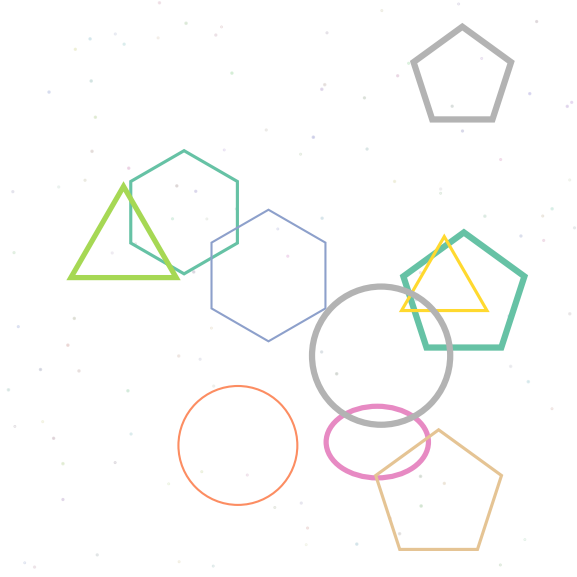[{"shape": "pentagon", "thickness": 3, "radius": 0.55, "center": [0.803, 0.486]}, {"shape": "hexagon", "thickness": 1.5, "radius": 0.53, "center": [0.319, 0.632]}, {"shape": "circle", "thickness": 1, "radius": 0.51, "center": [0.412, 0.228]}, {"shape": "hexagon", "thickness": 1, "radius": 0.57, "center": [0.465, 0.522]}, {"shape": "oval", "thickness": 2.5, "radius": 0.44, "center": [0.653, 0.234]}, {"shape": "triangle", "thickness": 2.5, "radius": 0.53, "center": [0.214, 0.571]}, {"shape": "triangle", "thickness": 1.5, "radius": 0.43, "center": [0.769, 0.504]}, {"shape": "pentagon", "thickness": 1.5, "radius": 0.57, "center": [0.759, 0.14]}, {"shape": "circle", "thickness": 3, "radius": 0.6, "center": [0.66, 0.383]}, {"shape": "pentagon", "thickness": 3, "radius": 0.44, "center": [0.801, 0.864]}]